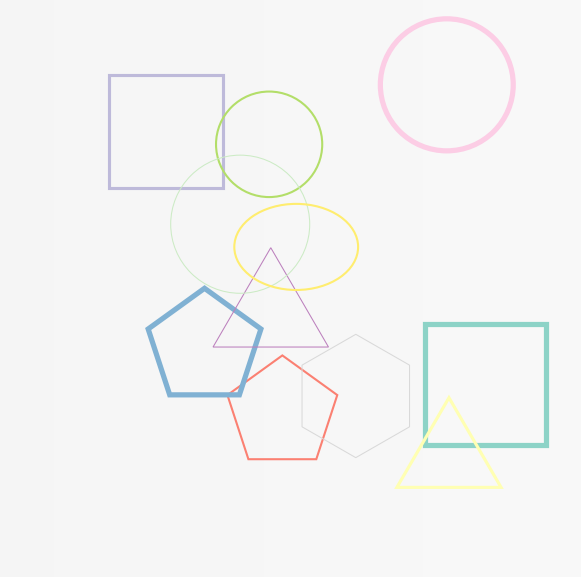[{"shape": "square", "thickness": 2.5, "radius": 0.52, "center": [0.835, 0.333]}, {"shape": "triangle", "thickness": 1.5, "radius": 0.52, "center": [0.772, 0.207]}, {"shape": "square", "thickness": 1.5, "radius": 0.49, "center": [0.286, 0.771]}, {"shape": "pentagon", "thickness": 1, "radius": 0.5, "center": [0.486, 0.284]}, {"shape": "pentagon", "thickness": 2.5, "radius": 0.51, "center": [0.352, 0.398]}, {"shape": "circle", "thickness": 1, "radius": 0.46, "center": [0.463, 0.749]}, {"shape": "circle", "thickness": 2.5, "radius": 0.57, "center": [0.769, 0.852]}, {"shape": "hexagon", "thickness": 0.5, "radius": 0.53, "center": [0.612, 0.313]}, {"shape": "triangle", "thickness": 0.5, "radius": 0.57, "center": [0.466, 0.456]}, {"shape": "circle", "thickness": 0.5, "radius": 0.6, "center": [0.413, 0.611]}, {"shape": "oval", "thickness": 1, "radius": 0.53, "center": [0.51, 0.572]}]